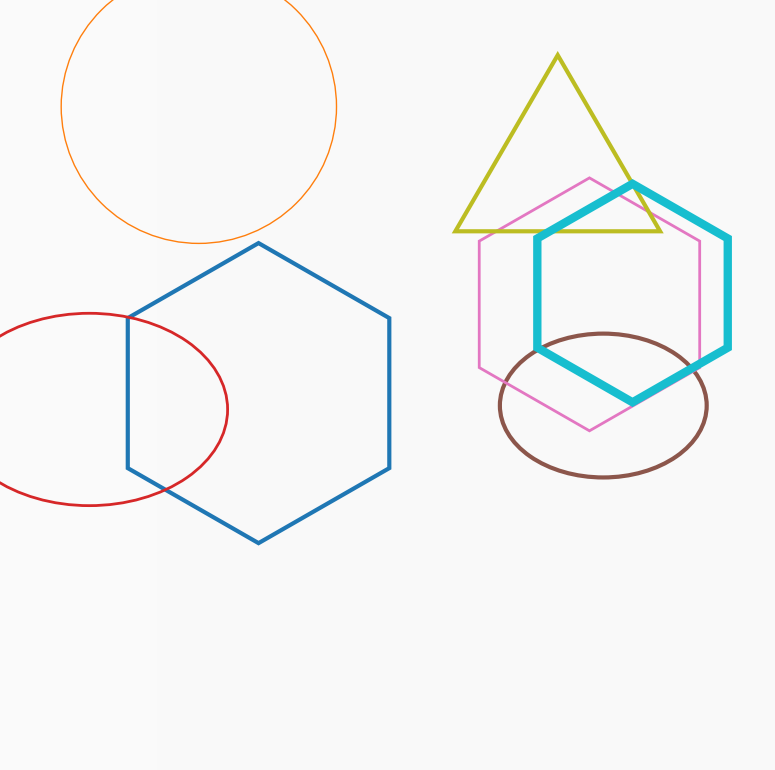[{"shape": "hexagon", "thickness": 1.5, "radius": 0.97, "center": [0.334, 0.489]}, {"shape": "circle", "thickness": 0.5, "radius": 0.89, "center": [0.257, 0.862]}, {"shape": "oval", "thickness": 1, "radius": 0.89, "center": [0.115, 0.468]}, {"shape": "oval", "thickness": 1.5, "radius": 0.67, "center": [0.778, 0.473]}, {"shape": "hexagon", "thickness": 1, "radius": 0.82, "center": [0.761, 0.605]}, {"shape": "triangle", "thickness": 1.5, "radius": 0.76, "center": [0.72, 0.776]}, {"shape": "hexagon", "thickness": 3, "radius": 0.71, "center": [0.816, 0.619]}]